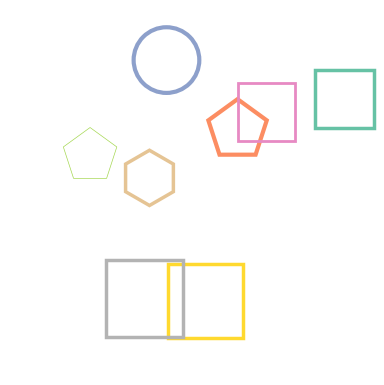[{"shape": "square", "thickness": 2.5, "radius": 0.38, "center": [0.895, 0.743]}, {"shape": "pentagon", "thickness": 3, "radius": 0.4, "center": [0.617, 0.663]}, {"shape": "circle", "thickness": 3, "radius": 0.43, "center": [0.432, 0.844]}, {"shape": "square", "thickness": 2, "radius": 0.37, "center": [0.692, 0.709]}, {"shape": "pentagon", "thickness": 0.5, "radius": 0.37, "center": [0.234, 0.596]}, {"shape": "square", "thickness": 2.5, "radius": 0.48, "center": [0.533, 0.218]}, {"shape": "hexagon", "thickness": 2.5, "radius": 0.36, "center": [0.388, 0.538]}, {"shape": "square", "thickness": 2.5, "radius": 0.5, "center": [0.376, 0.225]}]